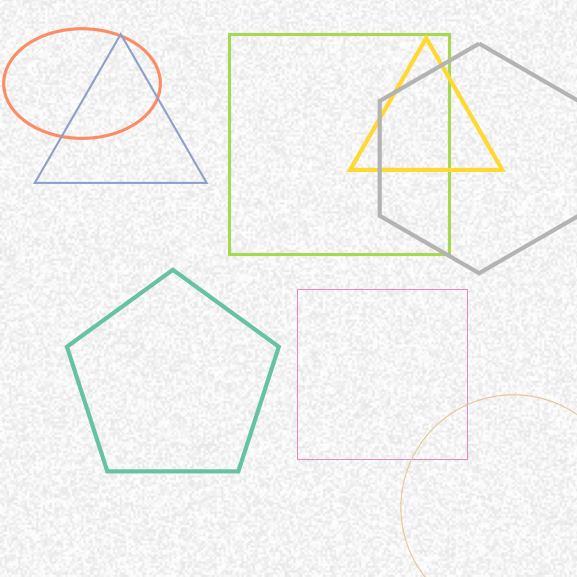[{"shape": "pentagon", "thickness": 2, "radius": 0.96, "center": [0.299, 0.339]}, {"shape": "oval", "thickness": 1.5, "radius": 0.68, "center": [0.142, 0.854]}, {"shape": "triangle", "thickness": 1, "radius": 0.86, "center": [0.209, 0.768]}, {"shape": "square", "thickness": 0.5, "radius": 0.74, "center": [0.661, 0.352]}, {"shape": "square", "thickness": 1.5, "radius": 0.95, "center": [0.586, 0.75]}, {"shape": "triangle", "thickness": 2, "radius": 0.76, "center": [0.738, 0.781]}, {"shape": "circle", "thickness": 0.5, "radius": 0.97, "center": [0.889, 0.121]}, {"shape": "hexagon", "thickness": 2, "radius": 0.99, "center": [0.83, 0.725]}]